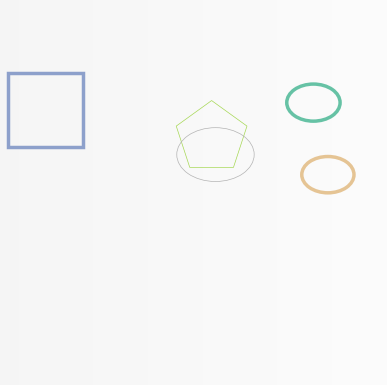[{"shape": "oval", "thickness": 2.5, "radius": 0.34, "center": [0.809, 0.733]}, {"shape": "square", "thickness": 2.5, "radius": 0.48, "center": [0.117, 0.714]}, {"shape": "pentagon", "thickness": 0.5, "radius": 0.48, "center": [0.546, 0.643]}, {"shape": "oval", "thickness": 2.5, "radius": 0.34, "center": [0.846, 0.546]}, {"shape": "oval", "thickness": 0.5, "radius": 0.5, "center": [0.556, 0.598]}]